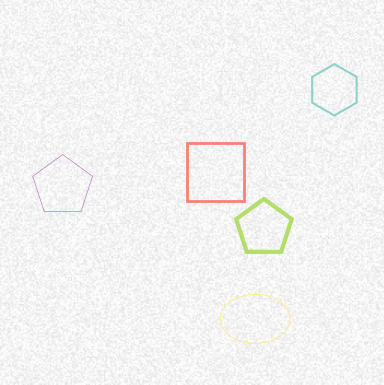[{"shape": "hexagon", "thickness": 1.5, "radius": 0.33, "center": [0.869, 0.767]}, {"shape": "square", "thickness": 2, "radius": 0.37, "center": [0.559, 0.553]}, {"shape": "pentagon", "thickness": 3, "radius": 0.38, "center": [0.686, 0.407]}, {"shape": "pentagon", "thickness": 0.5, "radius": 0.41, "center": [0.163, 0.517]}, {"shape": "oval", "thickness": 0.5, "radius": 0.45, "center": [0.663, 0.172]}]